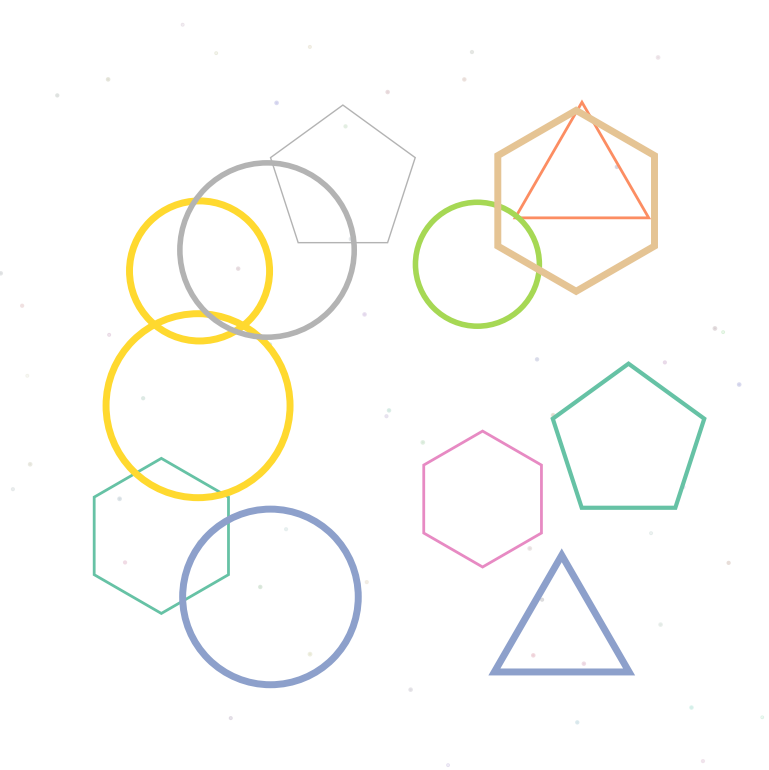[{"shape": "pentagon", "thickness": 1.5, "radius": 0.52, "center": [0.816, 0.424]}, {"shape": "hexagon", "thickness": 1, "radius": 0.5, "center": [0.21, 0.304]}, {"shape": "triangle", "thickness": 1, "radius": 0.5, "center": [0.756, 0.767]}, {"shape": "circle", "thickness": 2.5, "radius": 0.57, "center": [0.351, 0.225]}, {"shape": "triangle", "thickness": 2.5, "radius": 0.51, "center": [0.73, 0.178]}, {"shape": "hexagon", "thickness": 1, "radius": 0.44, "center": [0.627, 0.352]}, {"shape": "circle", "thickness": 2, "radius": 0.4, "center": [0.62, 0.657]}, {"shape": "circle", "thickness": 2.5, "radius": 0.45, "center": [0.259, 0.648]}, {"shape": "circle", "thickness": 2.5, "radius": 0.6, "center": [0.257, 0.473]}, {"shape": "hexagon", "thickness": 2.5, "radius": 0.59, "center": [0.748, 0.739]}, {"shape": "circle", "thickness": 2, "radius": 0.57, "center": [0.347, 0.675]}, {"shape": "pentagon", "thickness": 0.5, "radius": 0.49, "center": [0.445, 0.765]}]